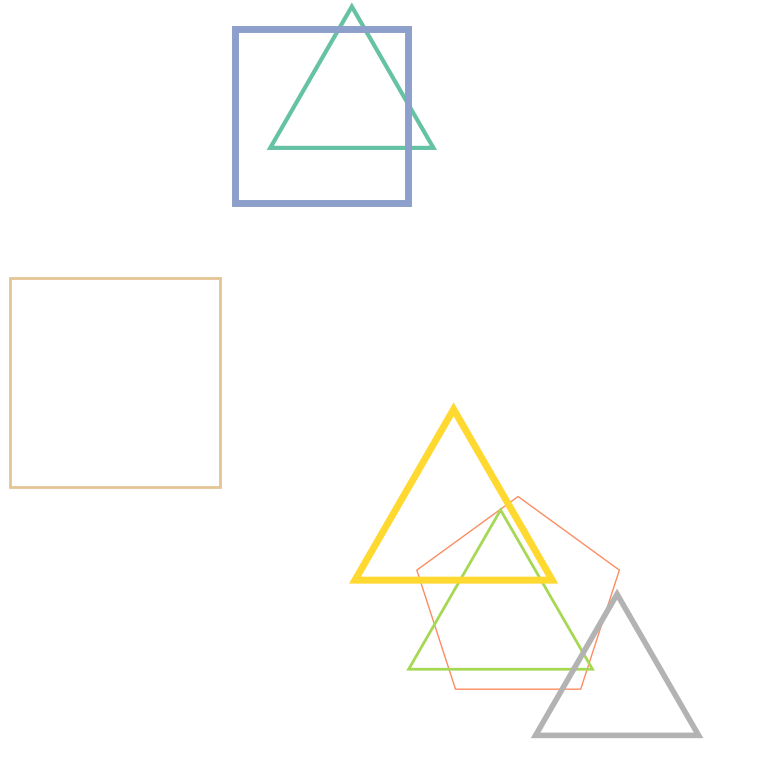[{"shape": "triangle", "thickness": 1.5, "radius": 0.61, "center": [0.457, 0.869]}, {"shape": "pentagon", "thickness": 0.5, "radius": 0.69, "center": [0.673, 0.217]}, {"shape": "square", "thickness": 2.5, "radius": 0.56, "center": [0.417, 0.849]}, {"shape": "triangle", "thickness": 1, "radius": 0.69, "center": [0.65, 0.2]}, {"shape": "triangle", "thickness": 2.5, "radius": 0.74, "center": [0.589, 0.321]}, {"shape": "square", "thickness": 1, "radius": 0.68, "center": [0.15, 0.503]}, {"shape": "triangle", "thickness": 2, "radius": 0.61, "center": [0.801, 0.106]}]